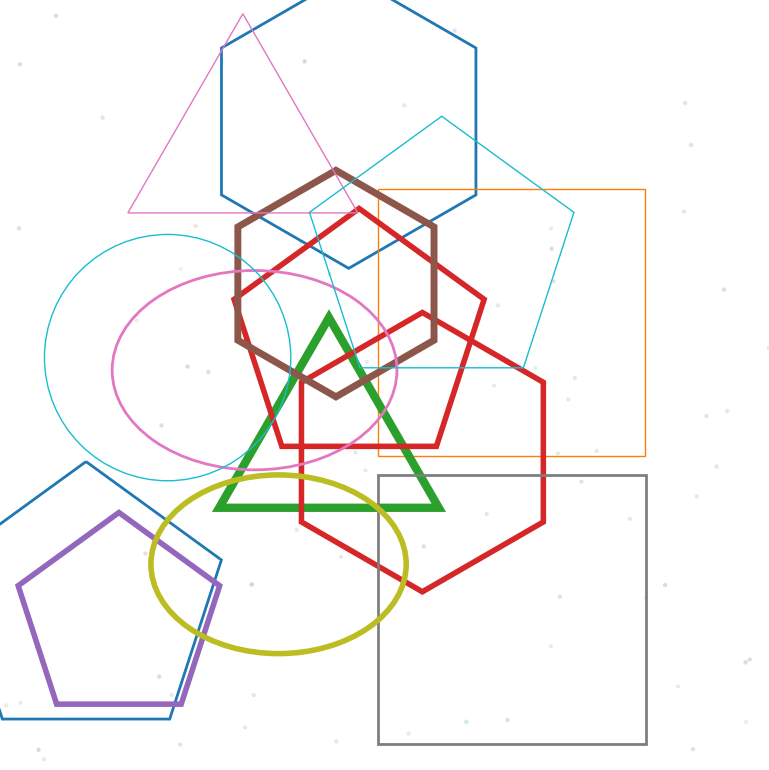[{"shape": "pentagon", "thickness": 1, "radius": 0.92, "center": [0.112, 0.216]}, {"shape": "hexagon", "thickness": 1, "radius": 0.95, "center": [0.453, 0.842]}, {"shape": "square", "thickness": 0.5, "radius": 0.87, "center": [0.665, 0.581]}, {"shape": "triangle", "thickness": 3, "radius": 0.82, "center": [0.427, 0.423]}, {"shape": "hexagon", "thickness": 2, "radius": 0.91, "center": [0.549, 0.413]}, {"shape": "pentagon", "thickness": 2, "radius": 0.85, "center": [0.466, 0.558]}, {"shape": "pentagon", "thickness": 2, "radius": 0.69, "center": [0.154, 0.197]}, {"shape": "hexagon", "thickness": 2.5, "radius": 0.74, "center": [0.436, 0.632]}, {"shape": "triangle", "thickness": 0.5, "radius": 0.86, "center": [0.315, 0.81]}, {"shape": "oval", "thickness": 1, "radius": 0.92, "center": [0.331, 0.519]}, {"shape": "square", "thickness": 1, "radius": 0.87, "center": [0.665, 0.209]}, {"shape": "oval", "thickness": 2, "radius": 0.83, "center": [0.362, 0.267]}, {"shape": "pentagon", "thickness": 0.5, "radius": 0.9, "center": [0.574, 0.668]}, {"shape": "circle", "thickness": 0.5, "radius": 0.8, "center": [0.218, 0.536]}]